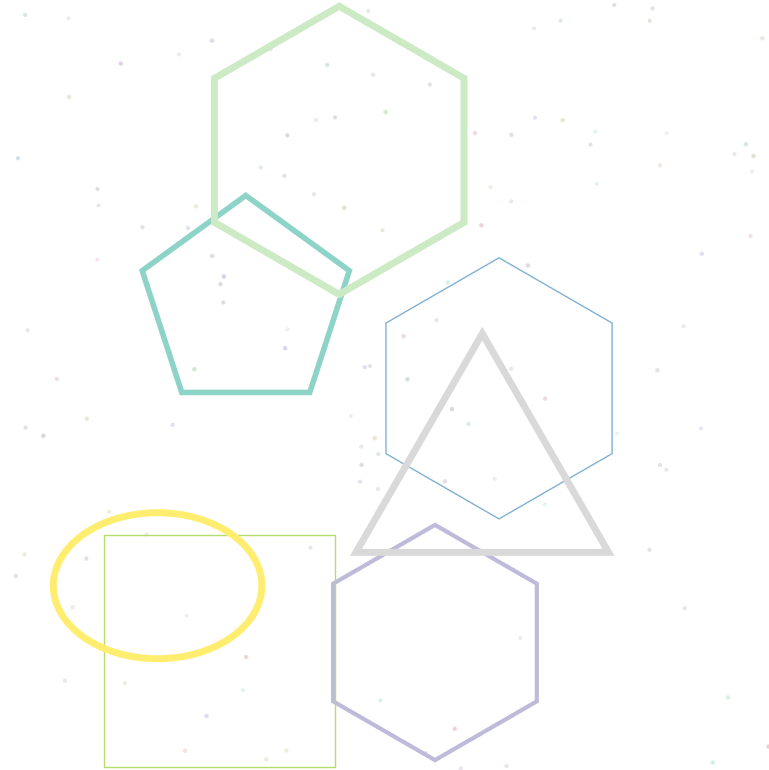[{"shape": "pentagon", "thickness": 2, "radius": 0.71, "center": [0.319, 0.605]}, {"shape": "hexagon", "thickness": 1.5, "radius": 0.76, "center": [0.565, 0.166]}, {"shape": "hexagon", "thickness": 0.5, "radius": 0.85, "center": [0.648, 0.496]}, {"shape": "square", "thickness": 0.5, "radius": 0.75, "center": [0.285, 0.155]}, {"shape": "triangle", "thickness": 2.5, "radius": 0.95, "center": [0.626, 0.377]}, {"shape": "hexagon", "thickness": 2.5, "radius": 0.94, "center": [0.441, 0.805]}, {"shape": "oval", "thickness": 2.5, "radius": 0.68, "center": [0.205, 0.239]}]